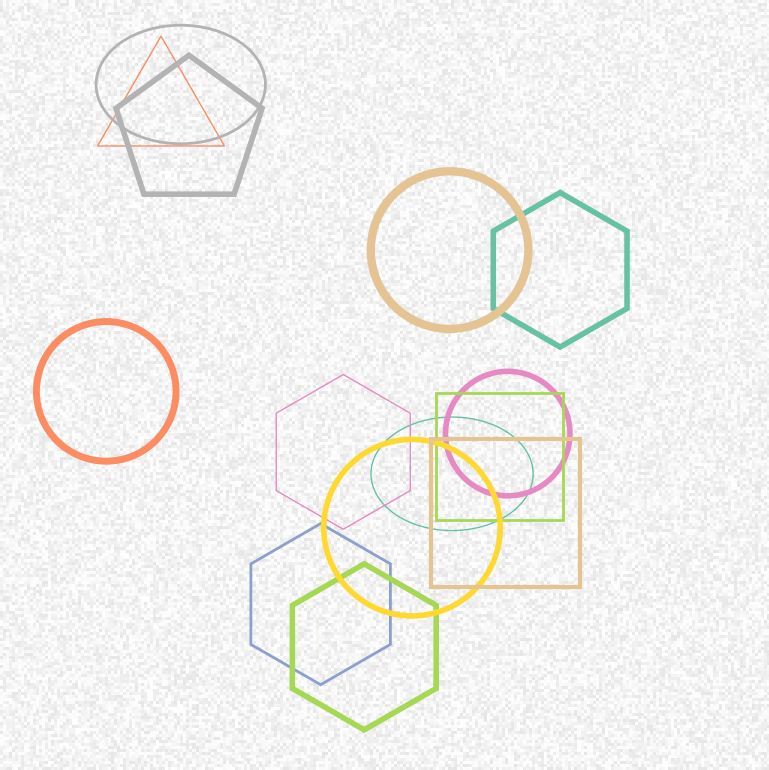[{"shape": "oval", "thickness": 0.5, "radius": 0.53, "center": [0.587, 0.385]}, {"shape": "hexagon", "thickness": 2, "radius": 0.5, "center": [0.727, 0.65]}, {"shape": "circle", "thickness": 2.5, "radius": 0.45, "center": [0.138, 0.492]}, {"shape": "triangle", "thickness": 0.5, "radius": 0.48, "center": [0.209, 0.858]}, {"shape": "hexagon", "thickness": 1, "radius": 0.52, "center": [0.416, 0.215]}, {"shape": "circle", "thickness": 2, "radius": 0.4, "center": [0.659, 0.437]}, {"shape": "hexagon", "thickness": 0.5, "radius": 0.5, "center": [0.446, 0.413]}, {"shape": "hexagon", "thickness": 2, "radius": 0.54, "center": [0.473, 0.16]}, {"shape": "square", "thickness": 1, "radius": 0.41, "center": [0.648, 0.408]}, {"shape": "circle", "thickness": 2, "radius": 0.57, "center": [0.535, 0.315]}, {"shape": "square", "thickness": 1.5, "radius": 0.48, "center": [0.657, 0.334]}, {"shape": "circle", "thickness": 3, "radius": 0.51, "center": [0.584, 0.675]}, {"shape": "oval", "thickness": 1, "radius": 0.55, "center": [0.235, 0.89]}, {"shape": "pentagon", "thickness": 2, "radius": 0.5, "center": [0.245, 0.829]}]